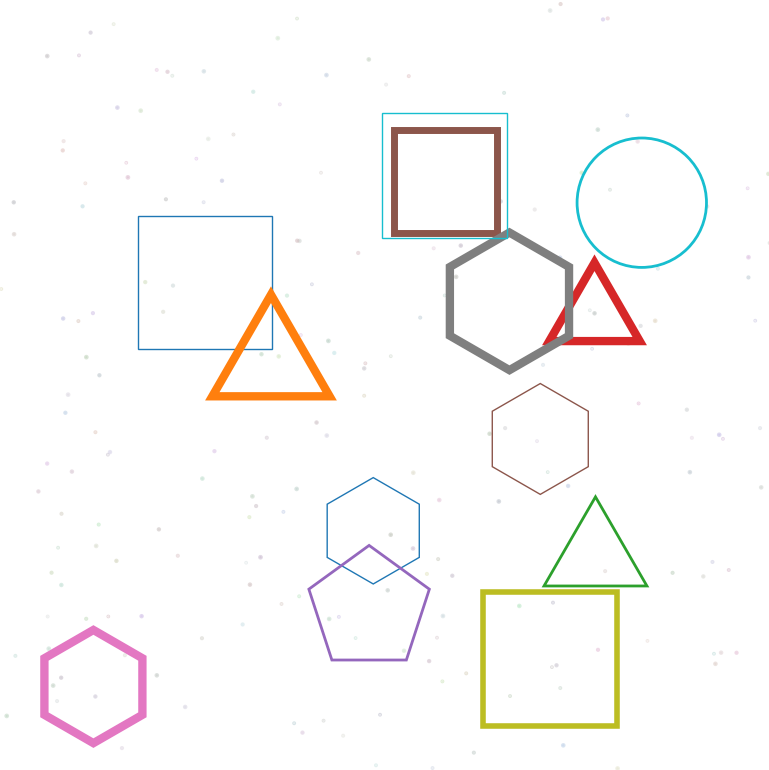[{"shape": "square", "thickness": 0.5, "radius": 0.43, "center": [0.266, 0.633]}, {"shape": "hexagon", "thickness": 0.5, "radius": 0.35, "center": [0.485, 0.311]}, {"shape": "triangle", "thickness": 3, "radius": 0.44, "center": [0.352, 0.529]}, {"shape": "triangle", "thickness": 1, "radius": 0.39, "center": [0.773, 0.278]}, {"shape": "triangle", "thickness": 3, "radius": 0.34, "center": [0.772, 0.591]}, {"shape": "pentagon", "thickness": 1, "radius": 0.41, "center": [0.479, 0.209]}, {"shape": "hexagon", "thickness": 0.5, "radius": 0.36, "center": [0.702, 0.43]}, {"shape": "square", "thickness": 2.5, "radius": 0.33, "center": [0.579, 0.764]}, {"shape": "hexagon", "thickness": 3, "radius": 0.37, "center": [0.121, 0.108]}, {"shape": "hexagon", "thickness": 3, "radius": 0.45, "center": [0.662, 0.609]}, {"shape": "square", "thickness": 2, "radius": 0.43, "center": [0.714, 0.144]}, {"shape": "square", "thickness": 0.5, "radius": 0.41, "center": [0.577, 0.772]}, {"shape": "circle", "thickness": 1, "radius": 0.42, "center": [0.833, 0.737]}]